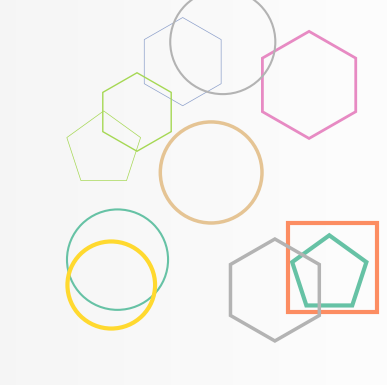[{"shape": "circle", "thickness": 1.5, "radius": 0.65, "center": [0.303, 0.326]}, {"shape": "pentagon", "thickness": 3, "radius": 0.5, "center": [0.85, 0.288]}, {"shape": "square", "thickness": 3, "radius": 0.57, "center": [0.857, 0.305]}, {"shape": "hexagon", "thickness": 0.5, "radius": 0.57, "center": [0.472, 0.84]}, {"shape": "hexagon", "thickness": 2, "radius": 0.7, "center": [0.798, 0.779]}, {"shape": "pentagon", "thickness": 0.5, "radius": 0.5, "center": [0.268, 0.612]}, {"shape": "hexagon", "thickness": 1, "radius": 0.51, "center": [0.354, 0.709]}, {"shape": "circle", "thickness": 3, "radius": 0.57, "center": [0.287, 0.26]}, {"shape": "circle", "thickness": 2.5, "radius": 0.66, "center": [0.545, 0.552]}, {"shape": "hexagon", "thickness": 2.5, "radius": 0.66, "center": [0.709, 0.247]}, {"shape": "circle", "thickness": 1.5, "radius": 0.68, "center": [0.575, 0.891]}]